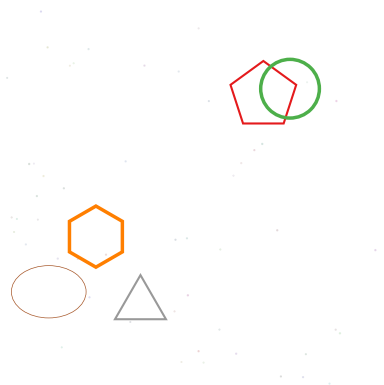[{"shape": "pentagon", "thickness": 1.5, "radius": 0.45, "center": [0.684, 0.752]}, {"shape": "circle", "thickness": 2.5, "radius": 0.38, "center": [0.753, 0.77]}, {"shape": "hexagon", "thickness": 2.5, "radius": 0.4, "center": [0.249, 0.385]}, {"shape": "oval", "thickness": 0.5, "radius": 0.49, "center": [0.127, 0.242]}, {"shape": "triangle", "thickness": 1.5, "radius": 0.38, "center": [0.365, 0.209]}]